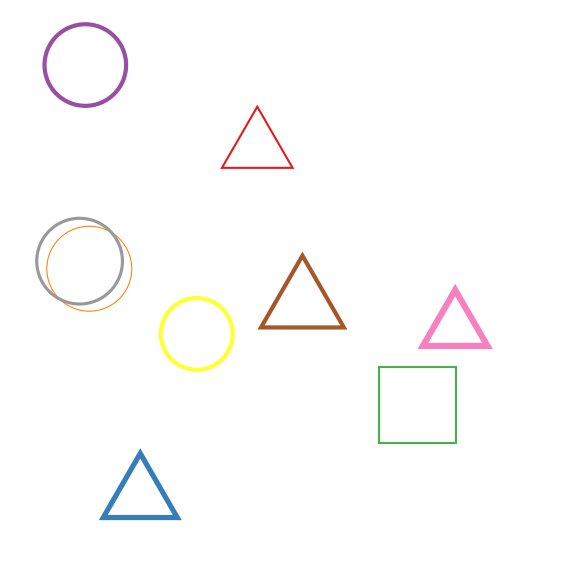[{"shape": "triangle", "thickness": 1, "radius": 0.35, "center": [0.445, 0.744]}, {"shape": "triangle", "thickness": 2.5, "radius": 0.37, "center": [0.243, 0.14]}, {"shape": "square", "thickness": 1, "radius": 0.33, "center": [0.723, 0.298]}, {"shape": "circle", "thickness": 2, "radius": 0.35, "center": [0.148, 0.886]}, {"shape": "circle", "thickness": 0.5, "radius": 0.37, "center": [0.155, 0.534]}, {"shape": "circle", "thickness": 2, "radius": 0.31, "center": [0.341, 0.421]}, {"shape": "triangle", "thickness": 2, "radius": 0.41, "center": [0.524, 0.474]}, {"shape": "triangle", "thickness": 3, "radius": 0.32, "center": [0.788, 0.432]}, {"shape": "circle", "thickness": 1.5, "radius": 0.37, "center": [0.138, 0.547]}]